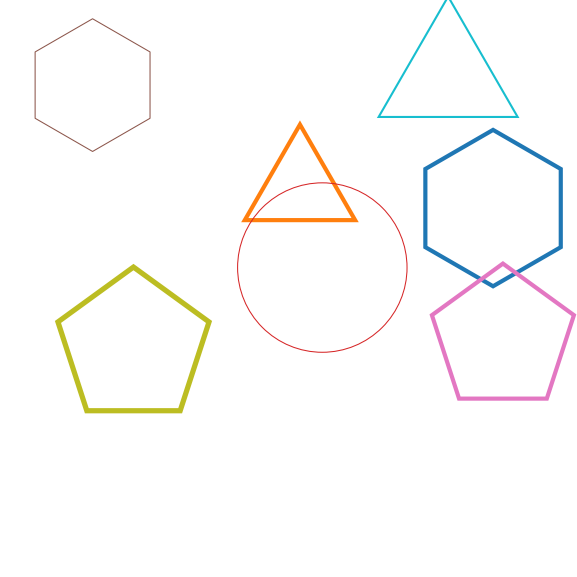[{"shape": "hexagon", "thickness": 2, "radius": 0.68, "center": [0.854, 0.639]}, {"shape": "triangle", "thickness": 2, "radius": 0.55, "center": [0.519, 0.673]}, {"shape": "circle", "thickness": 0.5, "radius": 0.73, "center": [0.558, 0.536]}, {"shape": "hexagon", "thickness": 0.5, "radius": 0.57, "center": [0.16, 0.852]}, {"shape": "pentagon", "thickness": 2, "radius": 0.65, "center": [0.871, 0.413]}, {"shape": "pentagon", "thickness": 2.5, "radius": 0.69, "center": [0.231, 0.399]}, {"shape": "triangle", "thickness": 1, "radius": 0.69, "center": [0.776, 0.866]}]